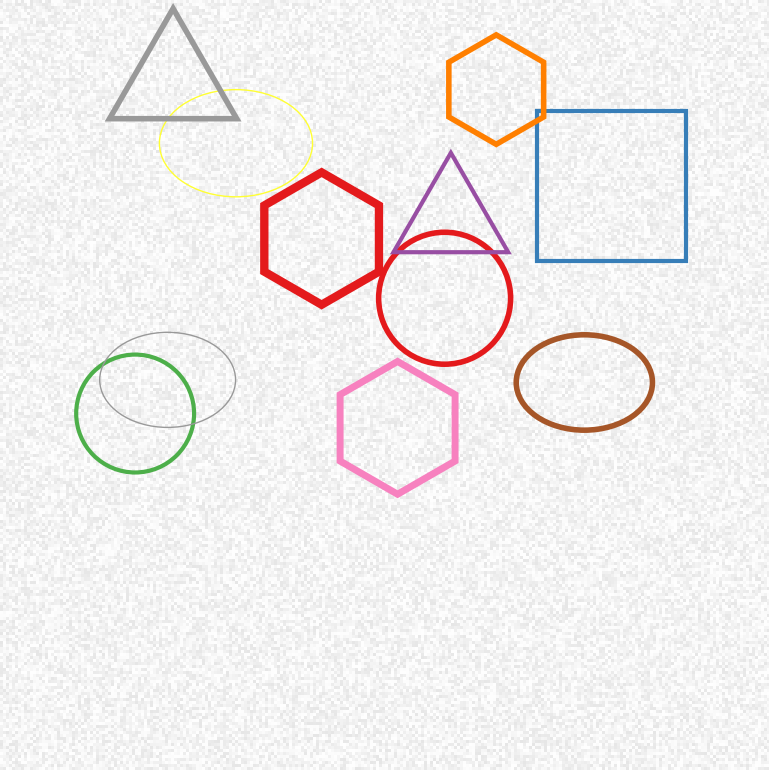[{"shape": "circle", "thickness": 2, "radius": 0.43, "center": [0.577, 0.613]}, {"shape": "hexagon", "thickness": 3, "radius": 0.43, "center": [0.418, 0.69]}, {"shape": "square", "thickness": 1.5, "radius": 0.49, "center": [0.794, 0.759]}, {"shape": "circle", "thickness": 1.5, "radius": 0.38, "center": [0.176, 0.463]}, {"shape": "triangle", "thickness": 1.5, "radius": 0.43, "center": [0.586, 0.715]}, {"shape": "hexagon", "thickness": 2, "radius": 0.36, "center": [0.644, 0.884]}, {"shape": "oval", "thickness": 0.5, "radius": 0.5, "center": [0.306, 0.814]}, {"shape": "oval", "thickness": 2, "radius": 0.44, "center": [0.759, 0.503]}, {"shape": "hexagon", "thickness": 2.5, "radius": 0.43, "center": [0.516, 0.444]}, {"shape": "triangle", "thickness": 2, "radius": 0.48, "center": [0.225, 0.894]}, {"shape": "oval", "thickness": 0.5, "radius": 0.44, "center": [0.218, 0.507]}]